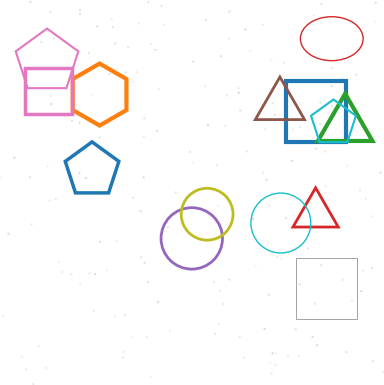[{"shape": "pentagon", "thickness": 2.5, "radius": 0.37, "center": [0.239, 0.558]}, {"shape": "square", "thickness": 3, "radius": 0.4, "center": [0.821, 0.711]}, {"shape": "hexagon", "thickness": 3, "radius": 0.4, "center": [0.259, 0.754]}, {"shape": "triangle", "thickness": 3, "radius": 0.41, "center": [0.896, 0.675]}, {"shape": "oval", "thickness": 1, "radius": 0.41, "center": [0.862, 0.9]}, {"shape": "triangle", "thickness": 2, "radius": 0.34, "center": [0.82, 0.444]}, {"shape": "circle", "thickness": 2, "radius": 0.4, "center": [0.498, 0.381]}, {"shape": "triangle", "thickness": 2, "radius": 0.37, "center": [0.727, 0.726]}, {"shape": "pentagon", "thickness": 1.5, "radius": 0.43, "center": [0.122, 0.84]}, {"shape": "square", "thickness": 2.5, "radius": 0.3, "center": [0.127, 0.764]}, {"shape": "square", "thickness": 0.5, "radius": 0.4, "center": [0.848, 0.251]}, {"shape": "circle", "thickness": 2, "radius": 0.34, "center": [0.538, 0.444]}, {"shape": "circle", "thickness": 1, "radius": 0.39, "center": [0.729, 0.421]}, {"shape": "pentagon", "thickness": 1.5, "radius": 0.31, "center": [0.866, 0.68]}]